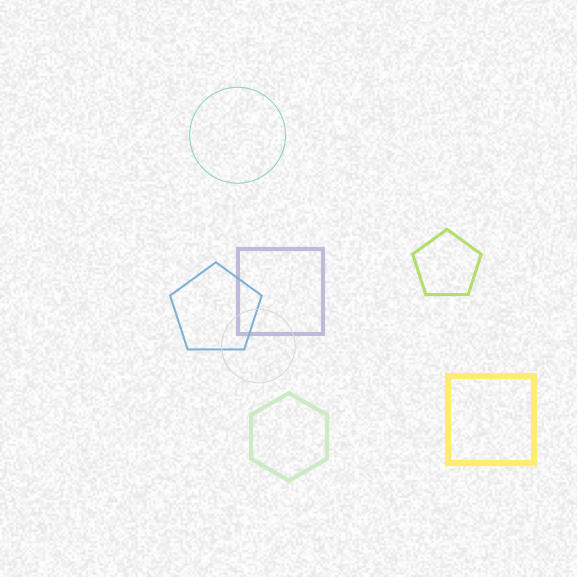[{"shape": "circle", "thickness": 0.5, "radius": 0.42, "center": [0.411, 0.765]}, {"shape": "square", "thickness": 2, "radius": 0.37, "center": [0.485, 0.494]}, {"shape": "pentagon", "thickness": 1, "radius": 0.42, "center": [0.374, 0.462]}, {"shape": "pentagon", "thickness": 1.5, "radius": 0.31, "center": [0.774, 0.54]}, {"shape": "circle", "thickness": 0.5, "radius": 0.32, "center": [0.447, 0.4]}, {"shape": "hexagon", "thickness": 2, "radius": 0.38, "center": [0.501, 0.243]}, {"shape": "square", "thickness": 3, "radius": 0.37, "center": [0.85, 0.273]}]